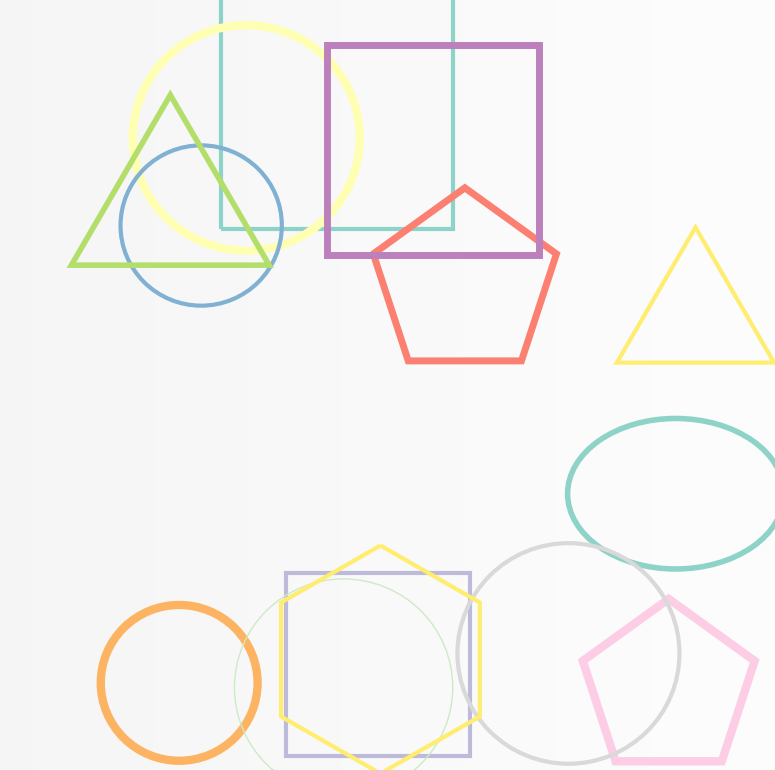[{"shape": "square", "thickness": 1.5, "radius": 0.75, "center": [0.435, 0.852]}, {"shape": "oval", "thickness": 2, "radius": 0.7, "center": [0.872, 0.359]}, {"shape": "circle", "thickness": 3, "radius": 0.73, "center": [0.318, 0.821]}, {"shape": "square", "thickness": 1.5, "radius": 0.59, "center": [0.488, 0.137]}, {"shape": "pentagon", "thickness": 2.5, "radius": 0.62, "center": [0.6, 0.632]}, {"shape": "circle", "thickness": 1.5, "radius": 0.52, "center": [0.26, 0.707]}, {"shape": "circle", "thickness": 3, "radius": 0.51, "center": [0.231, 0.113]}, {"shape": "triangle", "thickness": 2, "radius": 0.74, "center": [0.22, 0.729]}, {"shape": "pentagon", "thickness": 3, "radius": 0.58, "center": [0.863, 0.106]}, {"shape": "circle", "thickness": 1.5, "radius": 0.72, "center": [0.733, 0.151]}, {"shape": "square", "thickness": 2.5, "radius": 0.68, "center": [0.558, 0.805]}, {"shape": "circle", "thickness": 0.5, "radius": 0.7, "center": [0.443, 0.107]}, {"shape": "hexagon", "thickness": 1.5, "radius": 0.74, "center": [0.491, 0.143]}, {"shape": "triangle", "thickness": 1.5, "radius": 0.59, "center": [0.897, 0.588]}]